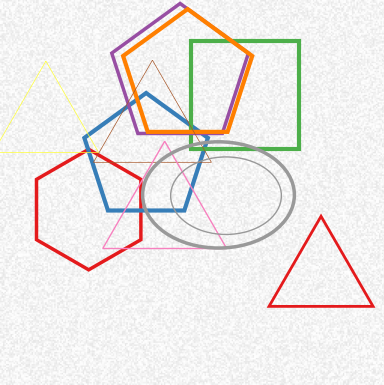[{"shape": "triangle", "thickness": 2, "radius": 0.78, "center": [0.834, 0.282]}, {"shape": "hexagon", "thickness": 2.5, "radius": 0.78, "center": [0.23, 0.456]}, {"shape": "pentagon", "thickness": 3, "radius": 0.84, "center": [0.38, 0.59]}, {"shape": "square", "thickness": 3, "radius": 0.7, "center": [0.636, 0.753]}, {"shape": "pentagon", "thickness": 2.5, "radius": 0.93, "center": [0.468, 0.804]}, {"shape": "pentagon", "thickness": 3, "radius": 0.88, "center": [0.487, 0.8]}, {"shape": "triangle", "thickness": 0.5, "radius": 0.79, "center": [0.119, 0.683]}, {"shape": "triangle", "thickness": 0.5, "radius": 0.88, "center": [0.396, 0.667]}, {"shape": "triangle", "thickness": 1, "radius": 0.93, "center": [0.428, 0.447]}, {"shape": "oval", "thickness": 2.5, "radius": 0.99, "center": [0.568, 0.494]}, {"shape": "oval", "thickness": 1, "radius": 0.72, "center": [0.587, 0.492]}]